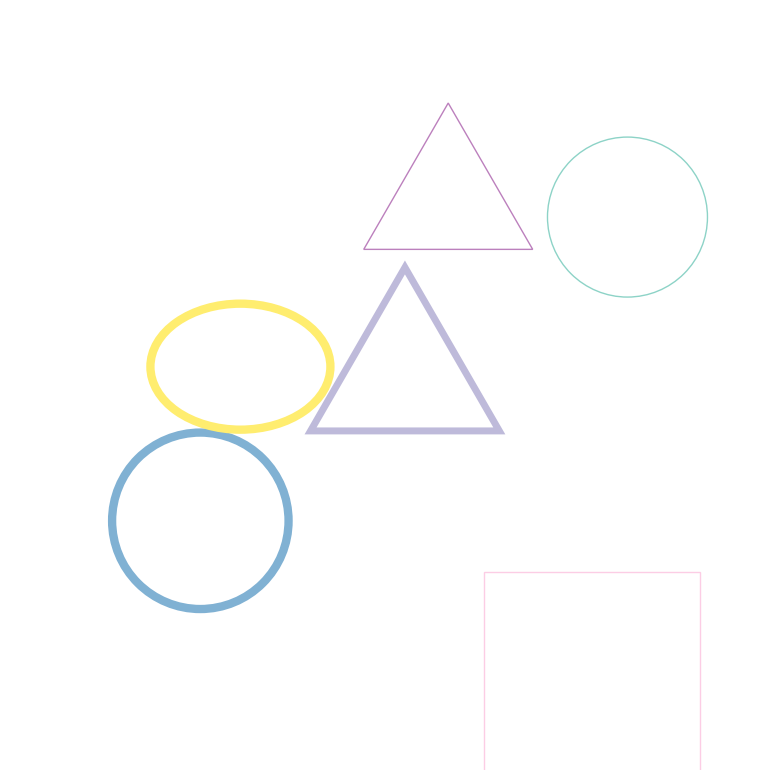[{"shape": "circle", "thickness": 0.5, "radius": 0.52, "center": [0.815, 0.718]}, {"shape": "triangle", "thickness": 2.5, "radius": 0.71, "center": [0.526, 0.511]}, {"shape": "circle", "thickness": 3, "radius": 0.57, "center": [0.26, 0.324]}, {"shape": "square", "thickness": 0.5, "radius": 0.7, "center": [0.769, 0.117]}, {"shape": "triangle", "thickness": 0.5, "radius": 0.63, "center": [0.582, 0.739]}, {"shape": "oval", "thickness": 3, "radius": 0.58, "center": [0.312, 0.524]}]